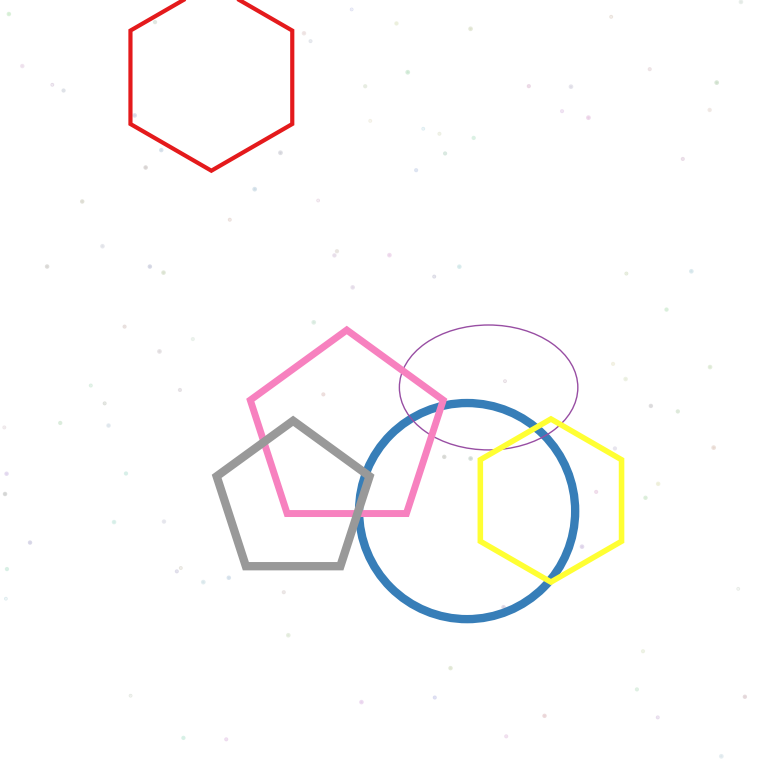[{"shape": "hexagon", "thickness": 1.5, "radius": 0.61, "center": [0.274, 0.9]}, {"shape": "circle", "thickness": 3, "radius": 0.7, "center": [0.607, 0.336]}, {"shape": "oval", "thickness": 0.5, "radius": 0.58, "center": [0.635, 0.497]}, {"shape": "hexagon", "thickness": 2, "radius": 0.53, "center": [0.716, 0.35]}, {"shape": "pentagon", "thickness": 2.5, "radius": 0.66, "center": [0.45, 0.44]}, {"shape": "pentagon", "thickness": 3, "radius": 0.52, "center": [0.381, 0.349]}]